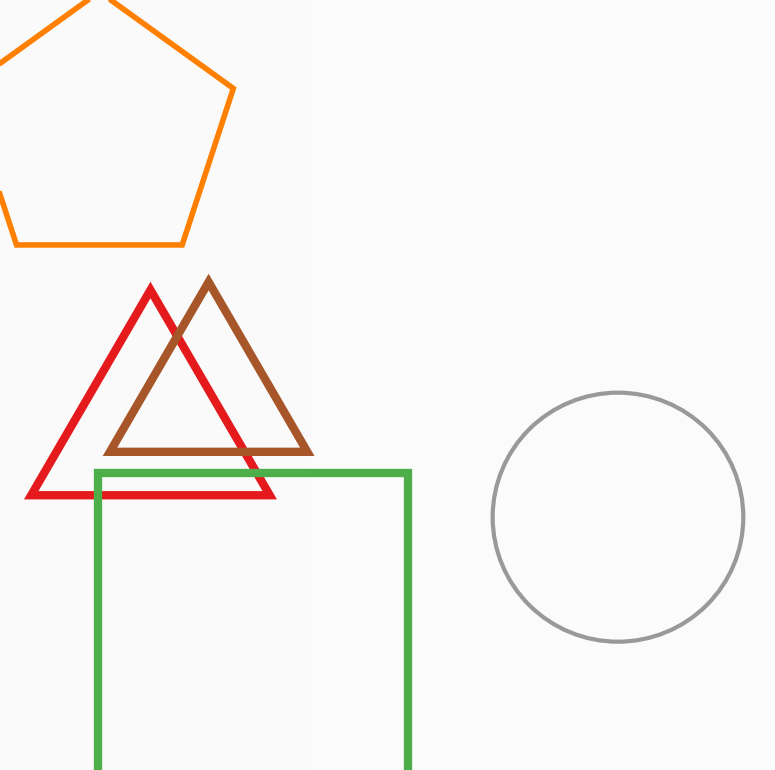[{"shape": "triangle", "thickness": 3, "radius": 0.89, "center": [0.194, 0.446]}, {"shape": "square", "thickness": 3, "radius": 1.0, "center": [0.327, 0.185]}, {"shape": "pentagon", "thickness": 2, "radius": 0.91, "center": [0.128, 0.829]}, {"shape": "triangle", "thickness": 3, "radius": 0.74, "center": [0.269, 0.487]}, {"shape": "circle", "thickness": 1.5, "radius": 0.81, "center": [0.797, 0.328]}]